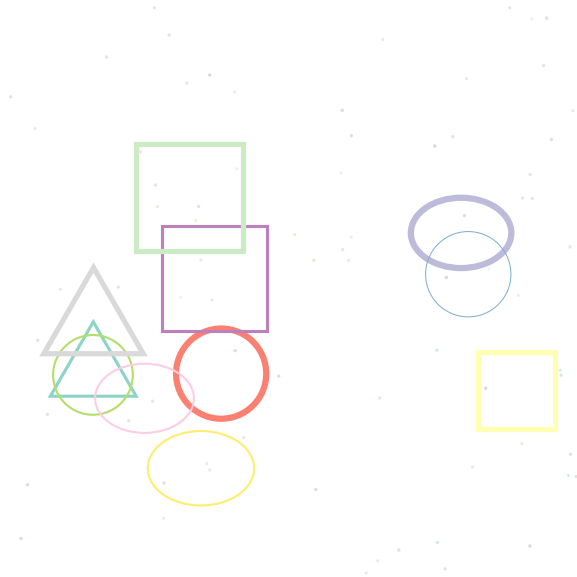[{"shape": "triangle", "thickness": 1.5, "radius": 0.43, "center": [0.162, 0.356]}, {"shape": "square", "thickness": 2.5, "radius": 0.33, "center": [0.894, 0.323]}, {"shape": "oval", "thickness": 3, "radius": 0.44, "center": [0.798, 0.596]}, {"shape": "circle", "thickness": 3, "radius": 0.39, "center": [0.383, 0.352]}, {"shape": "circle", "thickness": 0.5, "radius": 0.37, "center": [0.811, 0.524]}, {"shape": "circle", "thickness": 1, "radius": 0.35, "center": [0.161, 0.35]}, {"shape": "oval", "thickness": 1, "radius": 0.43, "center": [0.25, 0.309]}, {"shape": "triangle", "thickness": 2.5, "radius": 0.5, "center": [0.162, 0.436]}, {"shape": "square", "thickness": 1.5, "radius": 0.45, "center": [0.371, 0.517]}, {"shape": "square", "thickness": 2.5, "radius": 0.46, "center": [0.329, 0.657]}, {"shape": "oval", "thickness": 1, "radius": 0.46, "center": [0.348, 0.188]}]